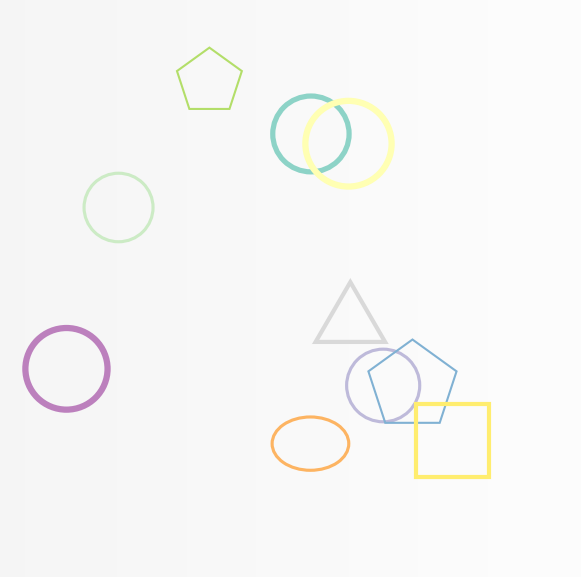[{"shape": "circle", "thickness": 2.5, "radius": 0.33, "center": [0.535, 0.767]}, {"shape": "circle", "thickness": 3, "radius": 0.37, "center": [0.6, 0.75]}, {"shape": "circle", "thickness": 1.5, "radius": 0.31, "center": [0.659, 0.332]}, {"shape": "pentagon", "thickness": 1, "radius": 0.4, "center": [0.71, 0.331]}, {"shape": "oval", "thickness": 1.5, "radius": 0.33, "center": [0.534, 0.231]}, {"shape": "pentagon", "thickness": 1, "radius": 0.29, "center": [0.36, 0.858]}, {"shape": "triangle", "thickness": 2, "radius": 0.35, "center": [0.603, 0.442]}, {"shape": "circle", "thickness": 3, "radius": 0.35, "center": [0.114, 0.36]}, {"shape": "circle", "thickness": 1.5, "radius": 0.3, "center": [0.204, 0.64]}, {"shape": "square", "thickness": 2, "radius": 0.31, "center": [0.778, 0.237]}]